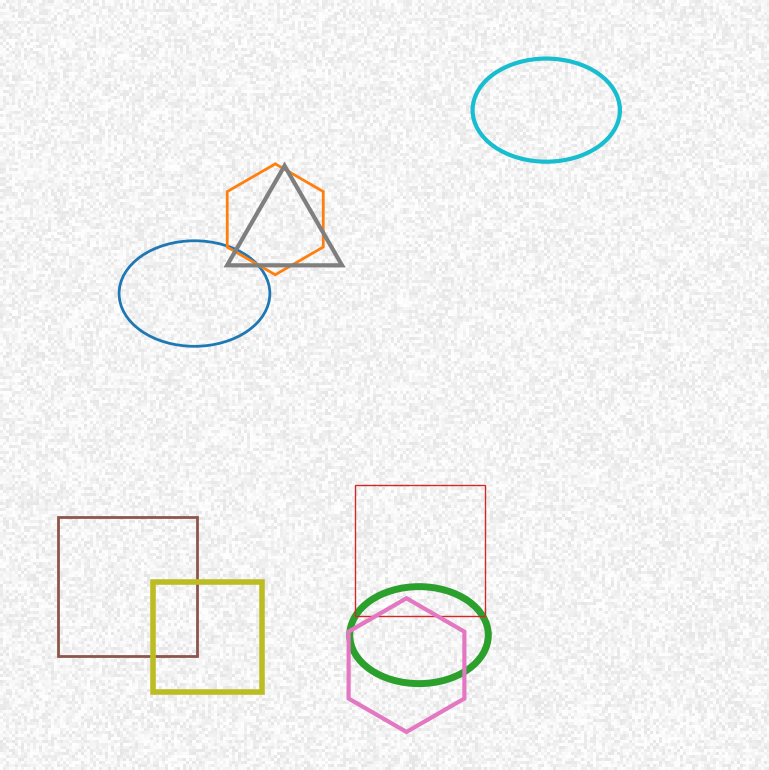[{"shape": "oval", "thickness": 1, "radius": 0.49, "center": [0.253, 0.619]}, {"shape": "hexagon", "thickness": 1, "radius": 0.36, "center": [0.357, 0.715]}, {"shape": "oval", "thickness": 2.5, "radius": 0.45, "center": [0.544, 0.175]}, {"shape": "square", "thickness": 0.5, "radius": 0.42, "center": [0.545, 0.285]}, {"shape": "square", "thickness": 1, "radius": 0.45, "center": [0.165, 0.238]}, {"shape": "hexagon", "thickness": 1.5, "radius": 0.43, "center": [0.528, 0.136]}, {"shape": "triangle", "thickness": 1.5, "radius": 0.43, "center": [0.37, 0.699]}, {"shape": "square", "thickness": 2, "radius": 0.35, "center": [0.269, 0.173]}, {"shape": "oval", "thickness": 1.5, "radius": 0.48, "center": [0.709, 0.857]}]